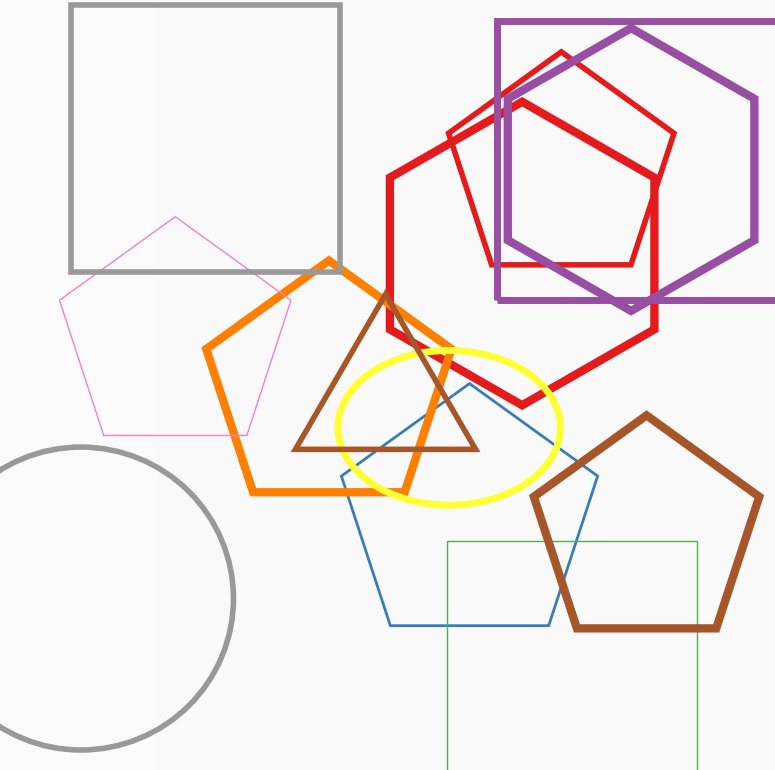[{"shape": "hexagon", "thickness": 3, "radius": 0.99, "center": [0.674, 0.671]}, {"shape": "pentagon", "thickness": 2, "radius": 0.76, "center": [0.724, 0.78]}, {"shape": "pentagon", "thickness": 1, "radius": 0.87, "center": [0.606, 0.328]}, {"shape": "square", "thickness": 0.5, "radius": 0.81, "center": [0.738, 0.137]}, {"shape": "square", "thickness": 2.5, "radius": 0.91, "center": [0.822, 0.792]}, {"shape": "hexagon", "thickness": 3, "radius": 0.92, "center": [0.814, 0.78]}, {"shape": "pentagon", "thickness": 3, "radius": 0.83, "center": [0.424, 0.495]}, {"shape": "oval", "thickness": 2.5, "radius": 0.72, "center": [0.58, 0.444]}, {"shape": "triangle", "thickness": 2, "radius": 0.67, "center": [0.497, 0.484]}, {"shape": "pentagon", "thickness": 3, "radius": 0.76, "center": [0.834, 0.308]}, {"shape": "pentagon", "thickness": 0.5, "radius": 0.79, "center": [0.226, 0.561]}, {"shape": "circle", "thickness": 2, "radius": 0.98, "center": [0.105, 0.223]}, {"shape": "square", "thickness": 2, "radius": 0.87, "center": [0.265, 0.82]}]